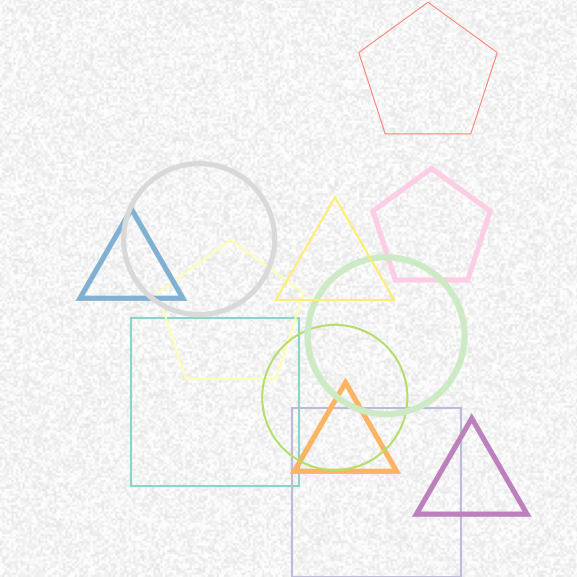[{"shape": "square", "thickness": 1, "radius": 0.73, "center": [0.372, 0.304]}, {"shape": "pentagon", "thickness": 1, "radius": 0.66, "center": [0.4, 0.451]}, {"shape": "square", "thickness": 1, "radius": 0.73, "center": [0.652, 0.146]}, {"shape": "pentagon", "thickness": 0.5, "radius": 0.63, "center": [0.741, 0.869]}, {"shape": "triangle", "thickness": 2.5, "radius": 0.51, "center": [0.228, 0.534]}, {"shape": "triangle", "thickness": 2.5, "radius": 0.51, "center": [0.598, 0.234]}, {"shape": "circle", "thickness": 1, "radius": 0.63, "center": [0.58, 0.311]}, {"shape": "pentagon", "thickness": 2.5, "radius": 0.53, "center": [0.747, 0.601]}, {"shape": "circle", "thickness": 2.5, "radius": 0.65, "center": [0.345, 0.585]}, {"shape": "triangle", "thickness": 2.5, "radius": 0.55, "center": [0.817, 0.164]}, {"shape": "circle", "thickness": 3, "radius": 0.68, "center": [0.669, 0.418]}, {"shape": "triangle", "thickness": 1, "radius": 0.59, "center": [0.58, 0.539]}]